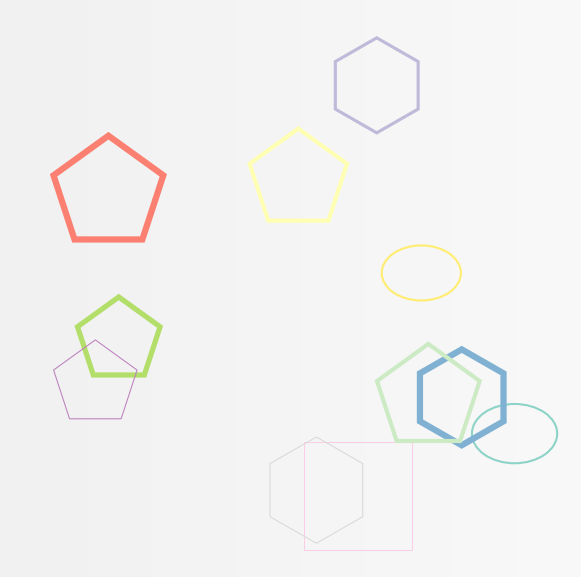[{"shape": "oval", "thickness": 1, "radius": 0.37, "center": [0.885, 0.248]}, {"shape": "pentagon", "thickness": 2, "radius": 0.44, "center": [0.513, 0.688]}, {"shape": "hexagon", "thickness": 1.5, "radius": 0.41, "center": [0.648, 0.851]}, {"shape": "pentagon", "thickness": 3, "radius": 0.5, "center": [0.187, 0.665]}, {"shape": "hexagon", "thickness": 3, "radius": 0.42, "center": [0.794, 0.311]}, {"shape": "pentagon", "thickness": 2.5, "radius": 0.37, "center": [0.204, 0.41]}, {"shape": "square", "thickness": 0.5, "radius": 0.47, "center": [0.616, 0.14]}, {"shape": "hexagon", "thickness": 0.5, "radius": 0.46, "center": [0.544, 0.15]}, {"shape": "pentagon", "thickness": 0.5, "radius": 0.38, "center": [0.164, 0.335]}, {"shape": "pentagon", "thickness": 2, "radius": 0.46, "center": [0.737, 0.311]}, {"shape": "oval", "thickness": 1, "radius": 0.34, "center": [0.725, 0.526]}]